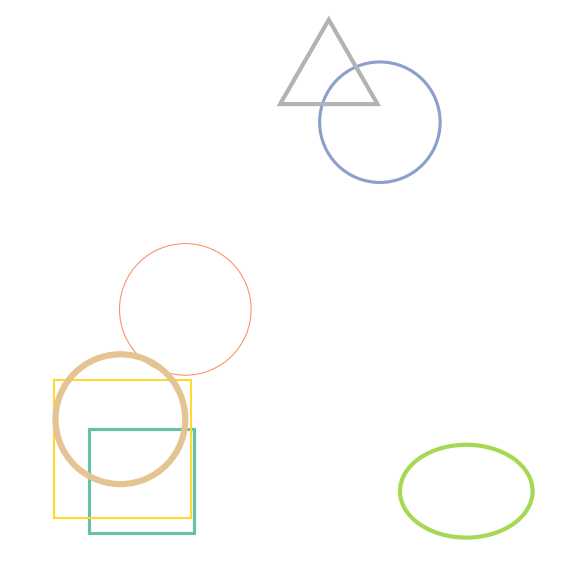[{"shape": "square", "thickness": 1.5, "radius": 0.45, "center": [0.245, 0.166]}, {"shape": "circle", "thickness": 0.5, "radius": 0.57, "center": [0.321, 0.463]}, {"shape": "circle", "thickness": 1.5, "radius": 0.52, "center": [0.658, 0.788]}, {"shape": "oval", "thickness": 2, "radius": 0.57, "center": [0.807, 0.149]}, {"shape": "square", "thickness": 1, "radius": 0.59, "center": [0.212, 0.221]}, {"shape": "circle", "thickness": 3, "radius": 0.56, "center": [0.208, 0.273]}, {"shape": "triangle", "thickness": 2, "radius": 0.49, "center": [0.569, 0.868]}]